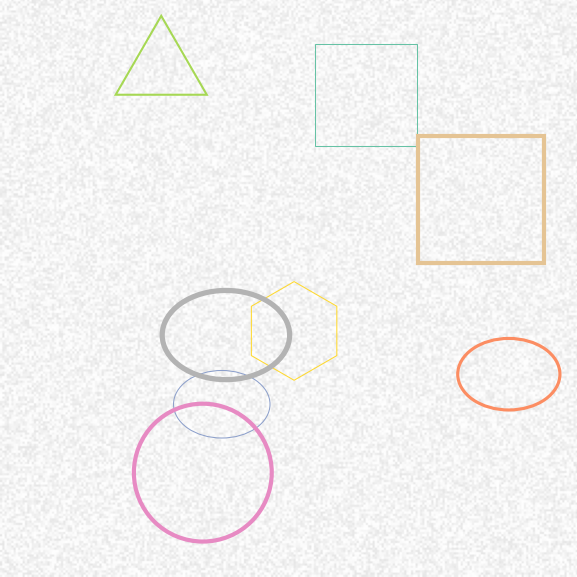[{"shape": "square", "thickness": 0.5, "radius": 0.44, "center": [0.634, 0.835]}, {"shape": "oval", "thickness": 1.5, "radius": 0.44, "center": [0.881, 0.351]}, {"shape": "oval", "thickness": 0.5, "radius": 0.42, "center": [0.384, 0.299]}, {"shape": "circle", "thickness": 2, "radius": 0.6, "center": [0.351, 0.181]}, {"shape": "triangle", "thickness": 1, "radius": 0.46, "center": [0.279, 0.881]}, {"shape": "hexagon", "thickness": 0.5, "radius": 0.43, "center": [0.509, 0.426]}, {"shape": "square", "thickness": 2, "radius": 0.55, "center": [0.833, 0.653]}, {"shape": "oval", "thickness": 2.5, "radius": 0.55, "center": [0.391, 0.419]}]